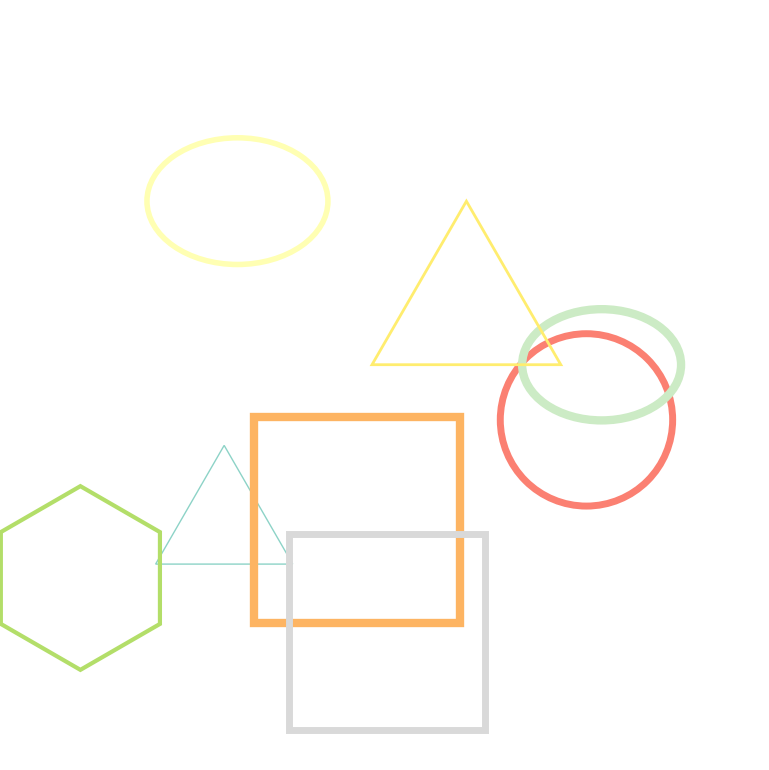[{"shape": "triangle", "thickness": 0.5, "radius": 0.51, "center": [0.291, 0.319]}, {"shape": "oval", "thickness": 2, "radius": 0.59, "center": [0.308, 0.739]}, {"shape": "circle", "thickness": 2.5, "radius": 0.56, "center": [0.762, 0.455]}, {"shape": "square", "thickness": 3, "radius": 0.67, "center": [0.463, 0.325]}, {"shape": "hexagon", "thickness": 1.5, "radius": 0.6, "center": [0.104, 0.249]}, {"shape": "square", "thickness": 2.5, "radius": 0.64, "center": [0.503, 0.179]}, {"shape": "oval", "thickness": 3, "radius": 0.52, "center": [0.781, 0.526]}, {"shape": "triangle", "thickness": 1, "radius": 0.71, "center": [0.606, 0.597]}]